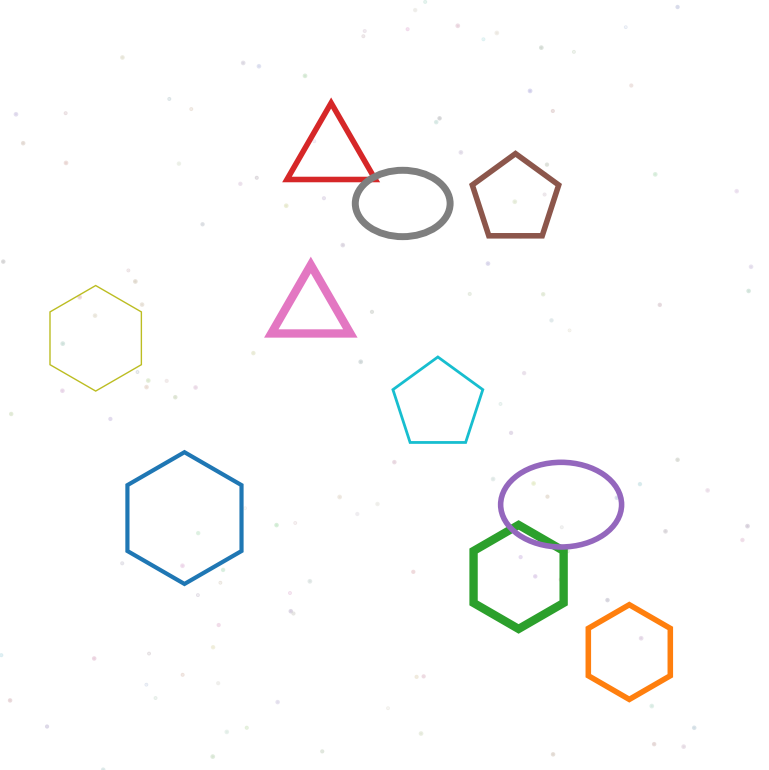[{"shape": "hexagon", "thickness": 1.5, "radius": 0.43, "center": [0.24, 0.327]}, {"shape": "hexagon", "thickness": 2, "radius": 0.31, "center": [0.817, 0.153]}, {"shape": "hexagon", "thickness": 3, "radius": 0.34, "center": [0.674, 0.251]}, {"shape": "triangle", "thickness": 2, "radius": 0.33, "center": [0.43, 0.8]}, {"shape": "oval", "thickness": 2, "radius": 0.39, "center": [0.729, 0.345]}, {"shape": "pentagon", "thickness": 2, "radius": 0.29, "center": [0.669, 0.741]}, {"shape": "triangle", "thickness": 3, "radius": 0.3, "center": [0.404, 0.597]}, {"shape": "oval", "thickness": 2.5, "radius": 0.31, "center": [0.523, 0.736]}, {"shape": "hexagon", "thickness": 0.5, "radius": 0.34, "center": [0.124, 0.561]}, {"shape": "pentagon", "thickness": 1, "radius": 0.31, "center": [0.569, 0.475]}]